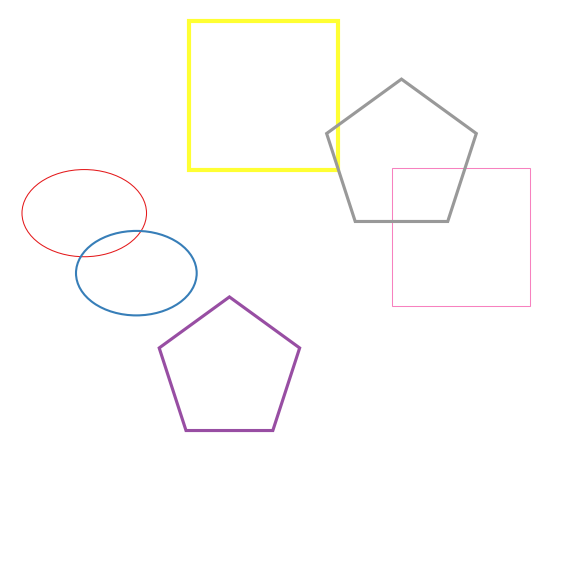[{"shape": "oval", "thickness": 0.5, "radius": 0.54, "center": [0.146, 0.63]}, {"shape": "oval", "thickness": 1, "radius": 0.52, "center": [0.236, 0.526]}, {"shape": "pentagon", "thickness": 1.5, "radius": 0.64, "center": [0.397, 0.357]}, {"shape": "square", "thickness": 2, "radius": 0.65, "center": [0.457, 0.834]}, {"shape": "square", "thickness": 0.5, "radius": 0.6, "center": [0.799, 0.588]}, {"shape": "pentagon", "thickness": 1.5, "radius": 0.68, "center": [0.695, 0.726]}]